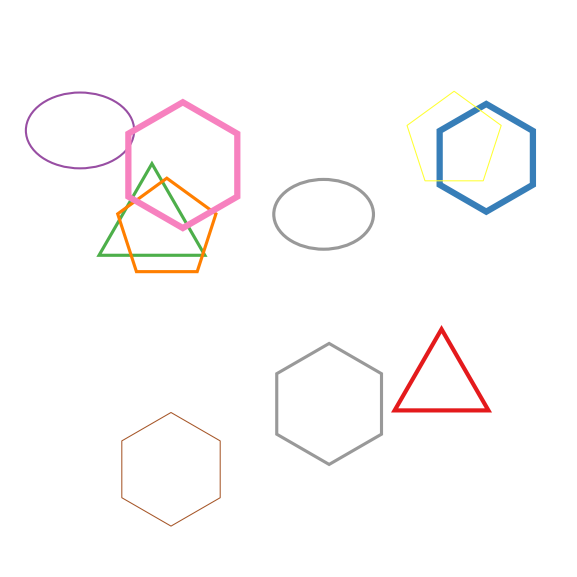[{"shape": "triangle", "thickness": 2, "radius": 0.47, "center": [0.765, 0.335]}, {"shape": "hexagon", "thickness": 3, "radius": 0.47, "center": [0.842, 0.726]}, {"shape": "triangle", "thickness": 1.5, "radius": 0.53, "center": [0.263, 0.61]}, {"shape": "oval", "thickness": 1, "radius": 0.47, "center": [0.139, 0.773]}, {"shape": "pentagon", "thickness": 1.5, "radius": 0.45, "center": [0.289, 0.601]}, {"shape": "pentagon", "thickness": 0.5, "radius": 0.43, "center": [0.786, 0.755]}, {"shape": "hexagon", "thickness": 0.5, "radius": 0.49, "center": [0.296, 0.186]}, {"shape": "hexagon", "thickness": 3, "radius": 0.54, "center": [0.317, 0.713]}, {"shape": "hexagon", "thickness": 1.5, "radius": 0.52, "center": [0.57, 0.3]}, {"shape": "oval", "thickness": 1.5, "radius": 0.43, "center": [0.56, 0.628]}]